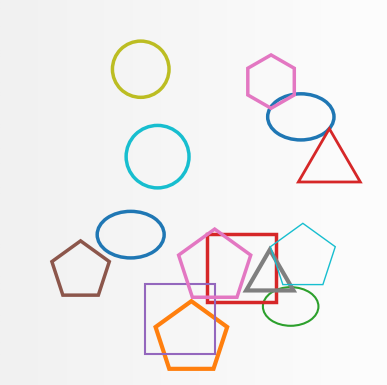[{"shape": "oval", "thickness": 2.5, "radius": 0.43, "center": [0.776, 0.696]}, {"shape": "oval", "thickness": 2.5, "radius": 0.43, "center": [0.337, 0.391]}, {"shape": "pentagon", "thickness": 3, "radius": 0.49, "center": [0.494, 0.121]}, {"shape": "oval", "thickness": 1.5, "radius": 0.36, "center": [0.75, 0.204]}, {"shape": "square", "thickness": 2.5, "radius": 0.44, "center": [0.622, 0.303]}, {"shape": "triangle", "thickness": 2, "radius": 0.46, "center": [0.85, 0.573]}, {"shape": "square", "thickness": 1.5, "radius": 0.46, "center": [0.465, 0.17]}, {"shape": "pentagon", "thickness": 2.5, "radius": 0.39, "center": [0.208, 0.296]}, {"shape": "hexagon", "thickness": 2.5, "radius": 0.35, "center": [0.699, 0.788]}, {"shape": "pentagon", "thickness": 2.5, "radius": 0.49, "center": [0.554, 0.307]}, {"shape": "triangle", "thickness": 3, "radius": 0.35, "center": [0.696, 0.281]}, {"shape": "circle", "thickness": 2.5, "radius": 0.37, "center": [0.363, 0.82]}, {"shape": "circle", "thickness": 2.5, "radius": 0.41, "center": [0.407, 0.593]}, {"shape": "pentagon", "thickness": 1, "radius": 0.44, "center": [0.782, 0.332]}]